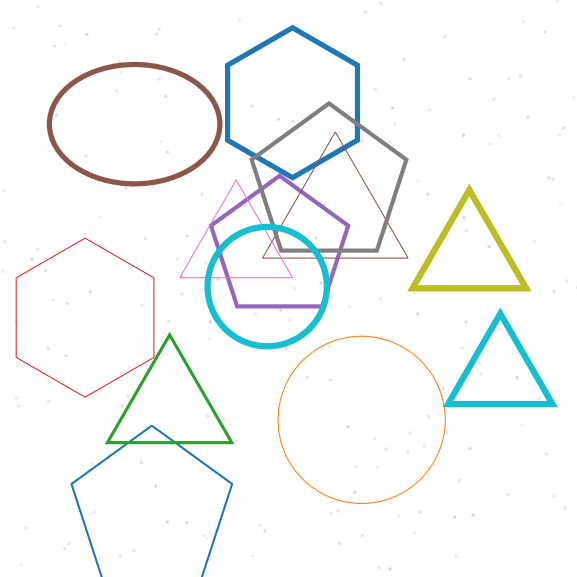[{"shape": "pentagon", "thickness": 1, "radius": 0.73, "center": [0.263, 0.116]}, {"shape": "hexagon", "thickness": 2.5, "radius": 0.65, "center": [0.507, 0.821]}, {"shape": "circle", "thickness": 0.5, "radius": 0.72, "center": [0.626, 0.272]}, {"shape": "triangle", "thickness": 1.5, "radius": 0.62, "center": [0.294, 0.295]}, {"shape": "hexagon", "thickness": 0.5, "radius": 0.69, "center": [0.147, 0.449]}, {"shape": "pentagon", "thickness": 2, "radius": 0.62, "center": [0.484, 0.57]}, {"shape": "oval", "thickness": 2.5, "radius": 0.74, "center": [0.233, 0.784]}, {"shape": "triangle", "thickness": 0.5, "radius": 0.73, "center": [0.581, 0.625]}, {"shape": "triangle", "thickness": 0.5, "radius": 0.56, "center": [0.409, 0.575]}, {"shape": "pentagon", "thickness": 2, "radius": 0.7, "center": [0.57, 0.679]}, {"shape": "triangle", "thickness": 3, "radius": 0.57, "center": [0.813, 0.557]}, {"shape": "triangle", "thickness": 3, "radius": 0.52, "center": [0.866, 0.352]}, {"shape": "circle", "thickness": 3, "radius": 0.52, "center": [0.463, 0.503]}]